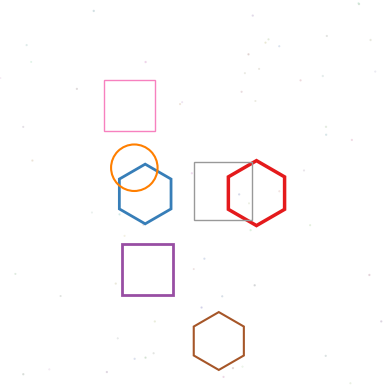[{"shape": "hexagon", "thickness": 2.5, "radius": 0.42, "center": [0.666, 0.498]}, {"shape": "hexagon", "thickness": 2, "radius": 0.39, "center": [0.377, 0.496]}, {"shape": "square", "thickness": 2, "radius": 0.33, "center": [0.383, 0.301]}, {"shape": "circle", "thickness": 1.5, "radius": 0.3, "center": [0.349, 0.564]}, {"shape": "hexagon", "thickness": 1.5, "radius": 0.38, "center": [0.568, 0.114]}, {"shape": "square", "thickness": 1, "radius": 0.33, "center": [0.337, 0.726]}, {"shape": "square", "thickness": 1, "radius": 0.37, "center": [0.58, 0.504]}]